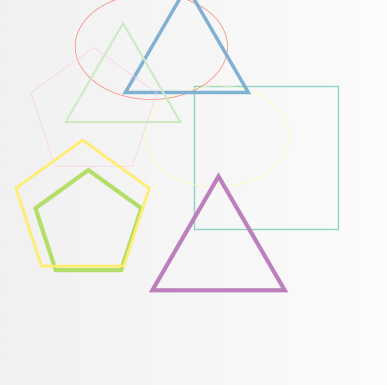[{"shape": "square", "thickness": 1, "radius": 0.93, "center": [0.687, 0.591]}, {"shape": "oval", "thickness": 0.5, "radius": 0.94, "center": [0.56, 0.646]}, {"shape": "oval", "thickness": 0.5, "radius": 0.98, "center": [0.391, 0.879]}, {"shape": "triangle", "thickness": 2.5, "radius": 0.92, "center": [0.482, 0.851]}, {"shape": "pentagon", "thickness": 3, "radius": 0.72, "center": [0.228, 0.415]}, {"shape": "pentagon", "thickness": 0.5, "radius": 0.85, "center": [0.242, 0.706]}, {"shape": "triangle", "thickness": 3, "radius": 0.99, "center": [0.564, 0.345]}, {"shape": "triangle", "thickness": 1.5, "radius": 0.85, "center": [0.318, 0.769]}, {"shape": "pentagon", "thickness": 2, "radius": 0.9, "center": [0.213, 0.455]}]